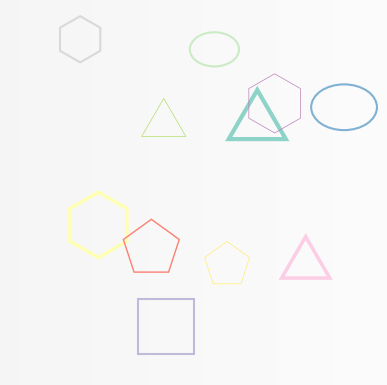[{"shape": "triangle", "thickness": 3, "radius": 0.43, "center": [0.664, 0.681]}, {"shape": "hexagon", "thickness": 2.5, "radius": 0.42, "center": [0.254, 0.416]}, {"shape": "square", "thickness": 1.5, "radius": 0.36, "center": [0.428, 0.151]}, {"shape": "pentagon", "thickness": 1, "radius": 0.38, "center": [0.391, 0.355]}, {"shape": "oval", "thickness": 1.5, "radius": 0.42, "center": [0.888, 0.721]}, {"shape": "triangle", "thickness": 0.5, "radius": 0.33, "center": [0.423, 0.678]}, {"shape": "triangle", "thickness": 2.5, "radius": 0.36, "center": [0.789, 0.314]}, {"shape": "hexagon", "thickness": 1.5, "radius": 0.3, "center": [0.207, 0.898]}, {"shape": "hexagon", "thickness": 0.5, "radius": 0.38, "center": [0.709, 0.732]}, {"shape": "oval", "thickness": 1.5, "radius": 0.32, "center": [0.553, 0.872]}, {"shape": "pentagon", "thickness": 0.5, "radius": 0.3, "center": [0.586, 0.312]}]